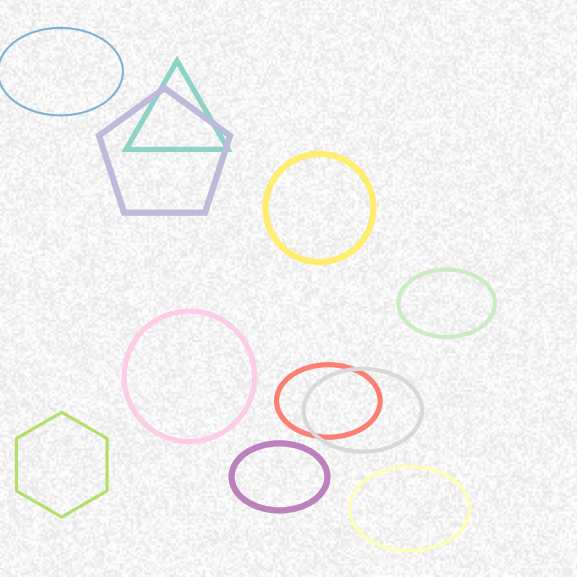[{"shape": "triangle", "thickness": 2.5, "radius": 0.51, "center": [0.307, 0.792]}, {"shape": "oval", "thickness": 1.5, "radius": 0.52, "center": [0.709, 0.119]}, {"shape": "pentagon", "thickness": 3, "radius": 0.6, "center": [0.285, 0.727]}, {"shape": "oval", "thickness": 2.5, "radius": 0.45, "center": [0.569, 0.305]}, {"shape": "oval", "thickness": 1, "radius": 0.54, "center": [0.105, 0.875]}, {"shape": "hexagon", "thickness": 1.5, "radius": 0.45, "center": [0.107, 0.195]}, {"shape": "circle", "thickness": 2.5, "radius": 0.56, "center": [0.328, 0.347]}, {"shape": "oval", "thickness": 2, "radius": 0.51, "center": [0.628, 0.289]}, {"shape": "oval", "thickness": 3, "radius": 0.41, "center": [0.484, 0.173]}, {"shape": "oval", "thickness": 2, "radius": 0.42, "center": [0.773, 0.474]}, {"shape": "circle", "thickness": 3, "radius": 0.47, "center": [0.553, 0.639]}]